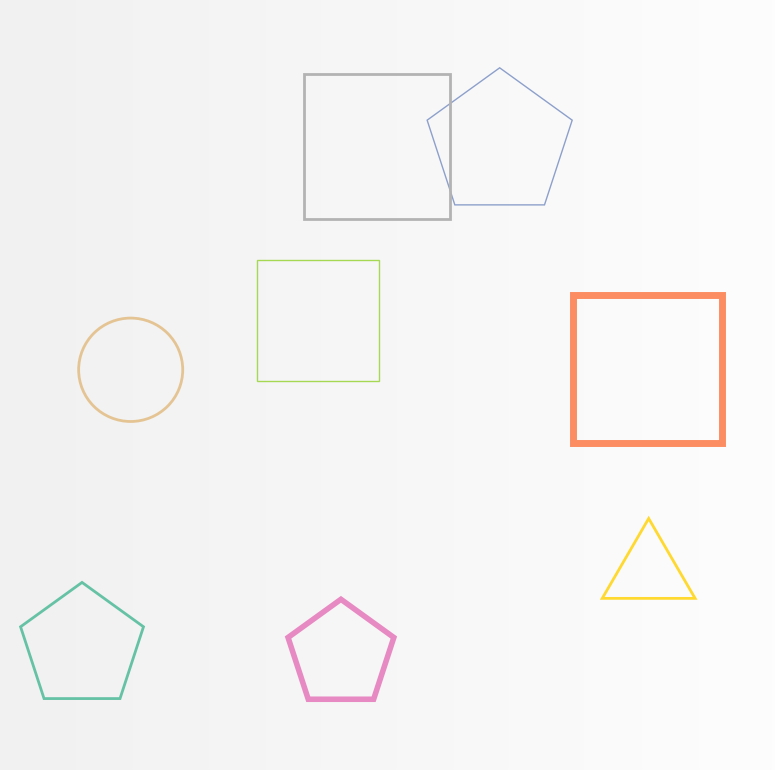[{"shape": "pentagon", "thickness": 1, "radius": 0.42, "center": [0.106, 0.16]}, {"shape": "square", "thickness": 2.5, "radius": 0.48, "center": [0.836, 0.521]}, {"shape": "pentagon", "thickness": 0.5, "radius": 0.49, "center": [0.645, 0.814]}, {"shape": "pentagon", "thickness": 2, "radius": 0.36, "center": [0.44, 0.15]}, {"shape": "square", "thickness": 0.5, "radius": 0.39, "center": [0.41, 0.584]}, {"shape": "triangle", "thickness": 1, "radius": 0.35, "center": [0.837, 0.257]}, {"shape": "circle", "thickness": 1, "radius": 0.34, "center": [0.169, 0.52]}, {"shape": "square", "thickness": 1, "radius": 0.47, "center": [0.486, 0.81]}]